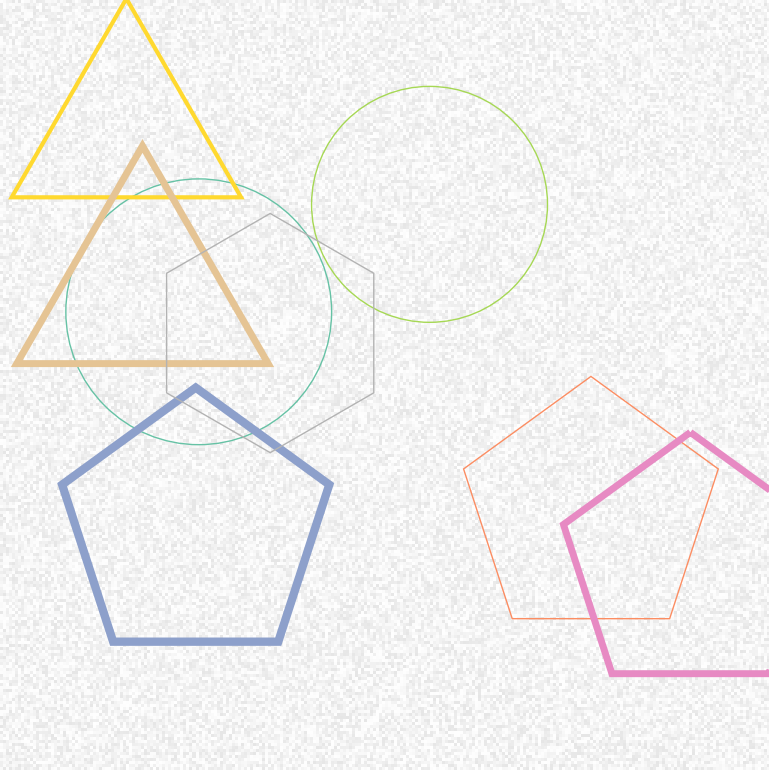[{"shape": "circle", "thickness": 0.5, "radius": 0.86, "center": [0.258, 0.595]}, {"shape": "pentagon", "thickness": 0.5, "radius": 0.87, "center": [0.767, 0.337]}, {"shape": "pentagon", "thickness": 3, "radius": 0.91, "center": [0.254, 0.314]}, {"shape": "pentagon", "thickness": 2.5, "radius": 0.87, "center": [0.897, 0.265]}, {"shape": "circle", "thickness": 0.5, "radius": 0.77, "center": [0.558, 0.735]}, {"shape": "triangle", "thickness": 1.5, "radius": 0.86, "center": [0.164, 0.83]}, {"shape": "triangle", "thickness": 2.5, "radius": 0.94, "center": [0.185, 0.622]}, {"shape": "hexagon", "thickness": 0.5, "radius": 0.78, "center": [0.351, 0.567]}]